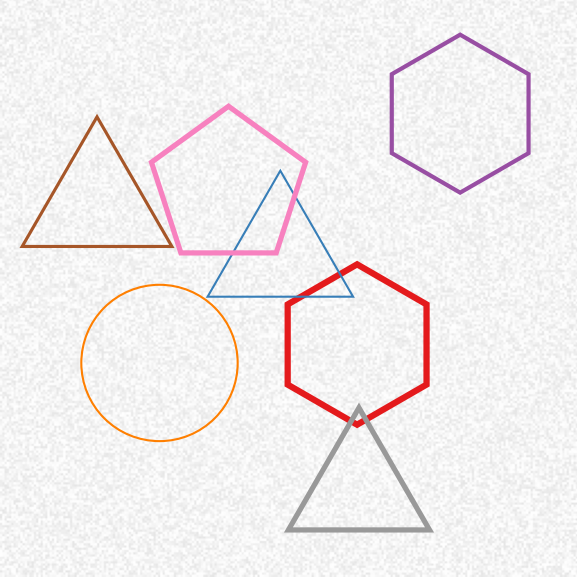[{"shape": "hexagon", "thickness": 3, "radius": 0.69, "center": [0.618, 0.403]}, {"shape": "triangle", "thickness": 1, "radius": 0.73, "center": [0.485, 0.558]}, {"shape": "hexagon", "thickness": 2, "radius": 0.68, "center": [0.797, 0.802]}, {"shape": "circle", "thickness": 1, "radius": 0.68, "center": [0.276, 0.371]}, {"shape": "triangle", "thickness": 1.5, "radius": 0.75, "center": [0.168, 0.647]}, {"shape": "pentagon", "thickness": 2.5, "radius": 0.7, "center": [0.396, 0.675]}, {"shape": "triangle", "thickness": 2.5, "radius": 0.71, "center": [0.622, 0.152]}]